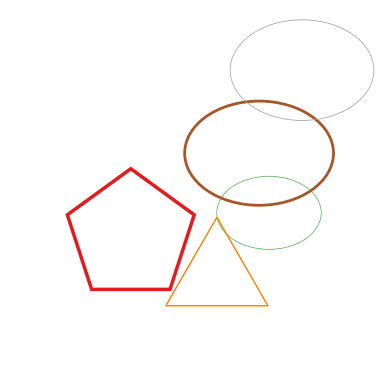[{"shape": "pentagon", "thickness": 2.5, "radius": 0.87, "center": [0.34, 0.388]}, {"shape": "oval", "thickness": 0.5, "radius": 0.68, "center": [0.699, 0.447]}, {"shape": "triangle", "thickness": 1, "radius": 0.77, "center": [0.563, 0.282]}, {"shape": "oval", "thickness": 2, "radius": 0.97, "center": [0.673, 0.602]}, {"shape": "oval", "thickness": 0.5, "radius": 0.93, "center": [0.784, 0.818]}]